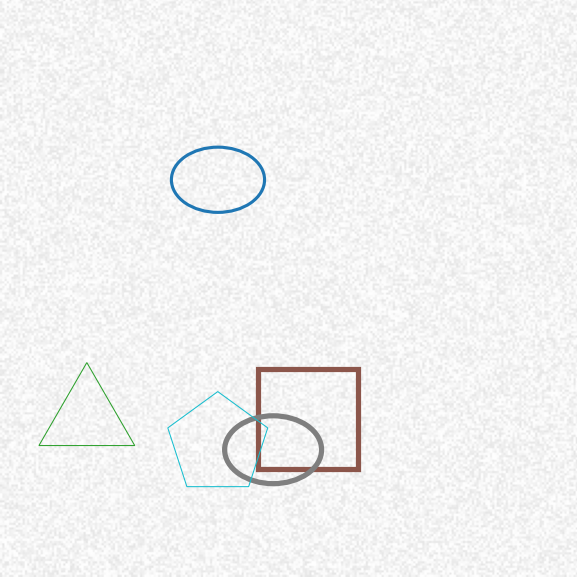[{"shape": "oval", "thickness": 1.5, "radius": 0.4, "center": [0.377, 0.688]}, {"shape": "triangle", "thickness": 0.5, "radius": 0.48, "center": [0.15, 0.276]}, {"shape": "square", "thickness": 2.5, "radius": 0.43, "center": [0.534, 0.273]}, {"shape": "oval", "thickness": 2.5, "radius": 0.42, "center": [0.473, 0.22]}, {"shape": "pentagon", "thickness": 0.5, "radius": 0.45, "center": [0.377, 0.23]}]